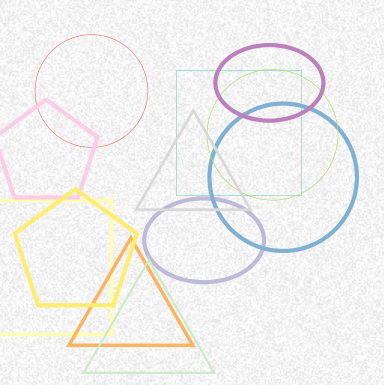[{"shape": "square", "thickness": 0.5, "radius": 0.81, "center": [0.619, 0.656]}, {"shape": "square", "thickness": 2.5, "radius": 0.87, "center": [0.113, 0.306]}, {"shape": "oval", "thickness": 3, "radius": 0.78, "center": [0.53, 0.376]}, {"shape": "circle", "thickness": 0.5, "radius": 0.73, "center": [0.238, 0.764]}, {"shape": "circle", "thickness": 3, "radius": 0.96, "center": [0.736, 0.54]}, {"shape": "triangle", "thickness": 2.5, "radius": 0.93, "center": [0.34, 0.196]}, {"shape": "circle", "thickness": 0.5, "radius": 0.85, "center": [0.708, 0.65]}, {"shape": "pentagon", "thickness": 3, "radius": 0.7, "center": [0.12, 0.601]}, {"shape": "triangle", "thickness": 2, "radius": 0.86, "center": [0.502, 0.541]}, {"shape": "oval", "thickness": 3, "radius": 0.7, "center": [0.7, 0.785]}, {"shape": "triangle", "thickness": 1.5, "radius": 0.98, "center": [0.387, 0.13]}, {"shape": "pentagon", "thickness": 3, "radius": 0.83, "center": [0.197, 0.342]}]